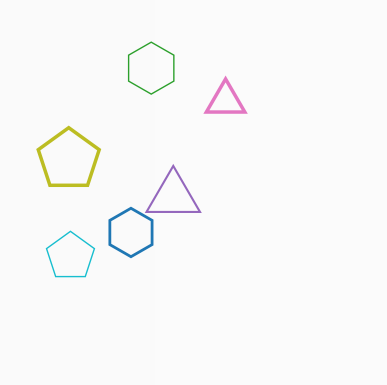[{"shape": "hexagon", "thickness": 2, "radius": 0.31, "center": [0.338, 0.396]}, {"shape": "hexagon", "thickness": 1, "radius": 0.34, "center": [0.39, 0.823]}, {"shape": "triangle", "thickness": 1.5, "radius": 0.4, "center": [0.447, 0.489]}, {"shape": "triangle", "thickness": 2.5, "radius": 0.29, "center": [0.582, 0.738]}, {"shape": "pentagon", "thickness": 2.5, "radius": 0.41, "center": [0.177, 0.586]}, {"shape": "pentagon", "thickness": 1, "radius": 0.32, "center": [0.182, 0.334]}]